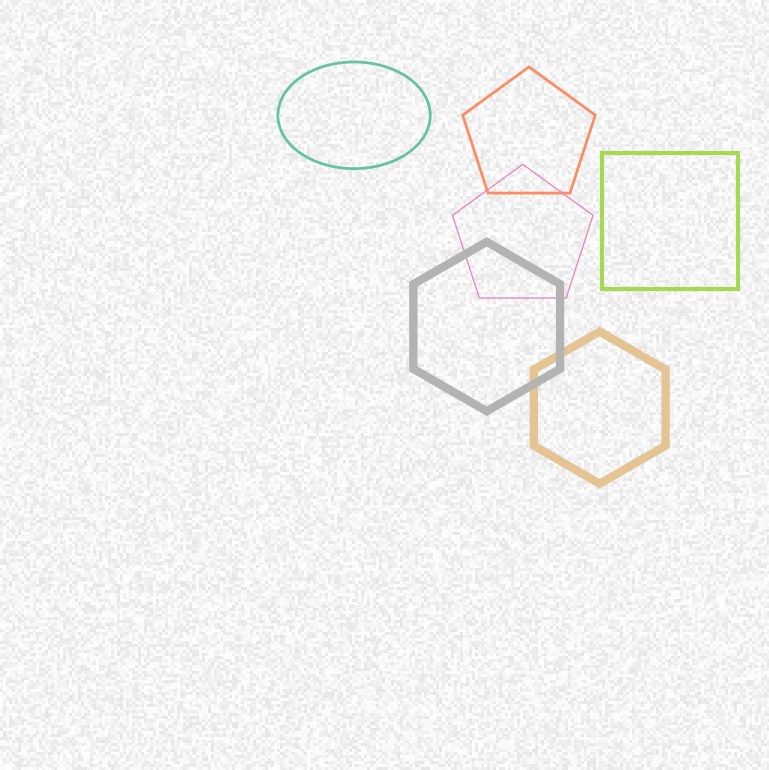[{"shape": "oval", "thickness": 1, "radius": 0.49, "center": [0.46, 0.85]}, {"shape": "pentagon", "thickness": 1, "radius": 0.45, "center": [0.687, 0.822]}, {"shape": "pentagon", "thickness": 0.5, "radius": 0.48, "center": [0.679, 0.691]}, {"shape": "square", "thickness": 1.5, "radius": 0.44, "center": [0.871, 0.713]}, {"shape": "hexagon", "thickness": 3, "radius": 0.49, "center": [0.779, 0.471]}, {"shape": "hexagon", "thickness": 3, "radius": 0.55, "center": [0.632, 0.576]}]